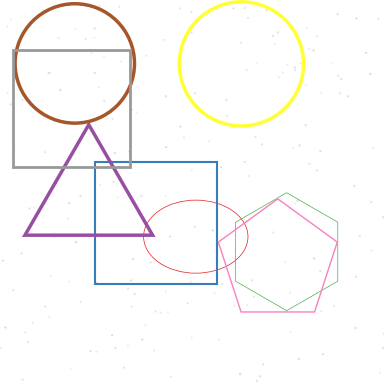[{"shape": "oval", "thickness": 0.5, "radius": 0.68, "center": [0.509, 0.385]}, {"shape": "square", "thickness": 1.5, "radius": 0.8, "center": [0.406, 0.421]}, {"shape": "hexagon", "thickness": 0.5, "radius": 0.77, "center": [0.745, 0.346]}, {"shape": "triangle", "thickness": 2.5, "radius": 0.96, "center": [0.231, 0.485]}, {"shape": "circle", "thickness": 2.5, "radius": 0.81, "center": [0.627, 0.834]}, {"shape": "circle", "thickness": 2.5, "radius": 0.78, "center": [0.194, 0.835]}, {"shape": "pentagon", "thickness": 1, "radius": 0.81, "center": [0.722, 0.321]}, {"shape": "square", "thickness": 2, "radius": 0.76, "center": [0.185, 0.719]}]